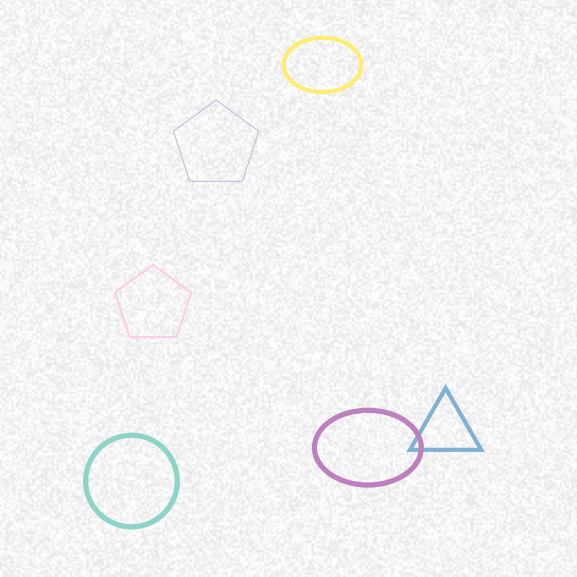[{"shape": "circle", "thickness": 2.5, "radius": 0.4, "center": [0.228, 0.166]}, {"shape": "pentagon", "thickness": 0.5, "radius": 0.39, "center": [0.374, 0.748]}, {"shape": "triangle", "thickness": 2, "radius": 0.36, "center": [0.772, 0.256]}, {"shape": "pentagon", "thickness": 1, "radius": 0.35, "center": [0.265, 0.471]}, {"shape": "oval", "thickness": 2.5, "radius": 0.46, "center": [0.637, 0.224]}, {"shape": "oval", "thickness": 2, "radius": 0.34, "center": [0.559, 0.887]}]